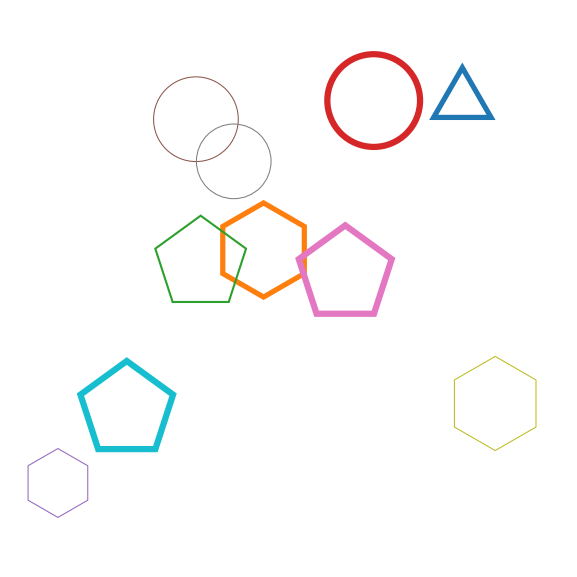[{"shape": "triangle", "thickness": 2.5, "radius": 0.29, "center": [0.801, 0.825]}, {"shape": "hexagon", "thickness": 2.5, "radius": 0.41, "center": [0.456, 0.566]}, {"shape": "pentagon", "thickness": 1, "radius": 0.41, "center": [0.347, 0.543]}, {"shape": "circle", "thickness": 3, "radius": 0.4, "center": [0.647, 0.825]}, {"shape": "hexagon", "thickness": 0.5, "radius": 0.3, "center": [0.1, 0.163]}, {"shape": "circle", "thickness": 0.5, "radius": 0.37, "center": [0.339, 0.793]}, {"shape": "pentagon", "thickness": 3, "radius": 0.42, "center": [0.598, 0.524]}, {"shape": "circle", "thickness": 0.5, "radius": 0.32, "center": [0.405, 0.72]}, {"shape": "hexagon", "thickness": 0.5, "radius": 0.41, "center": [0.858, 0.3]}, {"shape": "pentagon", "thickness": 3, "radius": 0.42, "center": [0.219, 0.29]}]